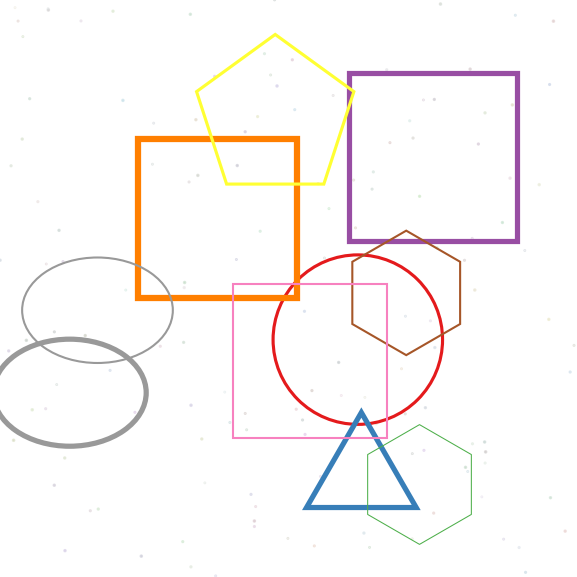[{"shape": "circle", "thickness": 1.5, "radius": 0.73, "center": [0.62, 0.411]}, {"shape": "triangle", "thickness": 2.5, "radius": 0.55, "center": [0.626, 0.175]}, {"shape": "hexagon", "thickness": 0.5, "radius": 0.52, "center": [0.726, 0.16]}, {"shape": "square", "thickness": 2.5, "radius": 0.73, "center": [0.75, 0.728]}, {"shape": "square", "thickness": 3, "radius": 0.69, "center": [0.377, 0.621]}, {"shape": "pentagon", "thickness": 1.5, "radius": 0.72, "center": [0.477, 0.796]}, {"shape": "hexagon", "thickness": 1, "radius": 0.54, "center": [0.703, 0.492]}, {"shape": "square", "thickness": 1, "radius": 0.67, "center": [0.536, 0.375]}, {"shape": "oval", "thickness": 2.5, "radius": 0.66, "center": [0.121, 0.319]}, {"shape": "oval", "thickness": 1, "radius": 0.65, "center": [0.169, 0.462]}]